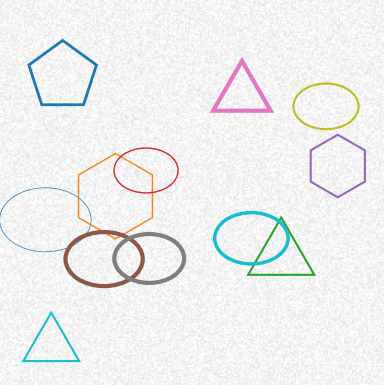[{"shape": "oval", "thickness": 0.5, "radius": 0.59, "center": [0.118, 0.429]}, {"shape": "pentagon", "thickness": 2, "radius": 0.46, "center": [0.163, 0.803]}, {"shape": "hexagon", "thickness": 1, "radius": 0.55, "center": [0.3, 0.49]}, {"shape": "triangle", "thickness": 1.5, "radius": 0.5, "center": [0.73, 0.336]}, {"shape": "oval", "thickness": 1, "radius": 0.42, "center": [0.379, 0.557]}, {"shape": "hexagon", "thickness": 1.5, "radius": 0.41, "center": [0.877, 0.569]}, {"shape": "oval", "thickness": 3, "radius": 0.5, "center": [0.27, 0.327]}, {"shape": "triangle", "thickness": 3, "radius": 0.43, "center": [0.628, 0.756]}, {"shape": "oval", "thickness": 3, "radius": 0.45, "center": [0.388, 0.329]}, {"shape": "oval", "thickness": 1.5, "radius": 0.42, "center": [0.847, 0.724]}, {"shape": "oval", "thickness": 2.5, "radius": 0.48, "center": [0.653, 0.381]}, {"shape": "triangle", "thickness": 1.5, "radius": 0.42, "center": [0.133, 0.104]}]